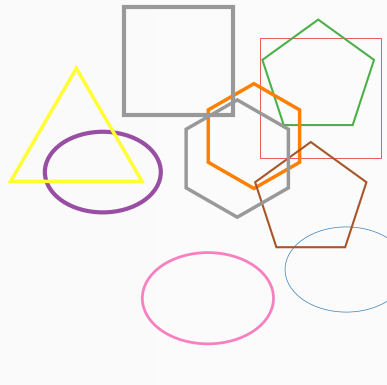[{"shape": "square", "thickness": 0.5, "radius": 0.78, "center": [0.827, 0.746]}, {"shape": "oval", "thickness": 0.5, "radius": 0.79, "center": [0.894, 0.3]}, {"shape": "pentagon", "thickness": 1.5, "radius": 0.76, "center": [0.821, 0.798]}, {"shape": "oval", "thickness": 3, "radius": 0.75, "center": [0.265, 0.553]}, {"shape": "hexagon", "thickness": 2.5, "radius": 0.68, "center": [0.655, 0.647]}, {"shape": "triangle", "thickness": 2.5, "radius": 0.98, "center": [0.197, 0.627]}, {"shape": "pentagon", "thickness": 1.5, "radius": 0.76, "center": [0.802, 0.48]}, {"shape": "oval", "thickness": 2, "radius": 0.85, "center": [0.537, 0.225]}, {"shape": "square", "thickness": 3, "radius": 0.7, "center": [0.461, 0.841]}, {"shape": "hexagon", "thickness": 2.5, "radius": 0.76, "center": [0.612, 0.588]}]